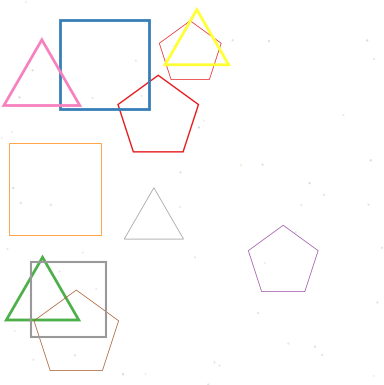[{"shape": "pentagon", "thickness": 1, "radius": 0.55, "center": [0.411, 0.694]}, {"shape": "pentagon", "thickness": 0.5, "radius": 0.42, "center": [0.494, 0.861]}, {"shape": "square", "thickness": 2, "radius": 0.58, "center": [0.271, 0.833]}, {"shape": "triangle", "thickness": 2, "radius": 0.54, "center": [0.111, 0.223]}, {"shape": "pentagon", "thickness": 0.5, "radius": 0.48, "center": [0.736, 0.32]}, {"shape": "square", "thickness": 0.5, "radius": 0.6, "center": [0.142, 0.508]}, {"shape": "triangle", "thickness": 2, "radius": 0.48, "center": [0.511, 0.88]}, {"shape": "pentagon", "thickness": 0.5, "radius": 0.58, "center": [0.198, 0.131]}, {"shape": "triangle", "thickness": 2, "radius": 0.57, "center": [0.109, 0.783]}, {"shape": "triangle", "thickness": 0.5, "radius": 0.44, "center": [0.4, 0.423]}, {"shape": "square", "thickness": 1.5, "radius": 0.49, "center": [0.178, 0.223]}]